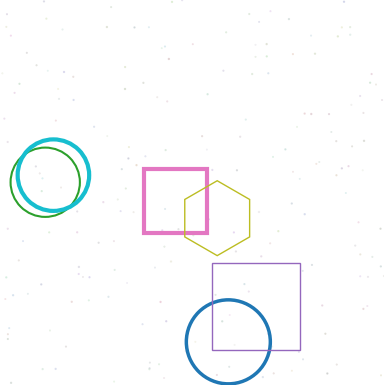[{"shape": "circle", "thickness": 2.5, "radius": 0.55, "center": [0.593, 0.112]}, {"shape": "circle", "thickness": 1.5, "radius": 0.45, "center": [0.117, 0.527]}, {"shape": "square", "thickness": 1, "radius": 0.57, "center": [0.666, 0.204]}, {"shape": "square", "thickness": 3, "radius": 0.41, "center": [0.456, 0.478]}, {"shape": "hexagon", "thickness": 1, "radius": 0.49, "center": [0.564, 0.433]}, {"shape": "circle", "thickness": 3, "radius": 0.46, "center": [0.139, 0.545]}]